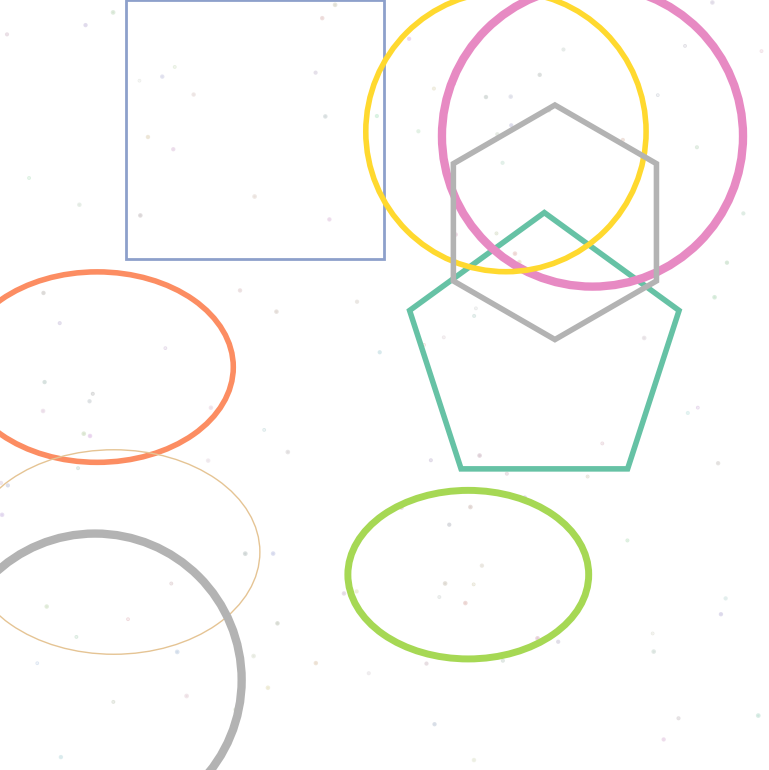[{"shape": "pentagon", "thickness": 2, "radius": 0.92, "center": [0.707, 0.54]}, {"shape": "oval", "thickness": 2, "radius": 0.88, "center": [0.126, 0.523]}, {"shape": "square", "thickness": 1, "radius": 0.84, "center": [0.331, 0.832]}, {"shape": "circle", "thickness": 3, "radius": 0.98, "center": [0.769, 0.823]}, {"shape": "oval", "thickness": 2.5, "radius": 0.78, "center": [0.608, 0.254]}, {"shape": "circle", "thickness": 2, "radius": 0.91, "center": [0.657, 0.829]}, {"shape": "oval", "thickness": 0.5, "radius": 0.95, "center": [0.148, 0.283]}, {"shape": "hexagon", "thickness": 2, "radius": 0.76, "center": [0.721, 0.711]}, {"shape": "circle", "thickness": 3, "radius": 0.95, "center": [0.124, 0.117]}]